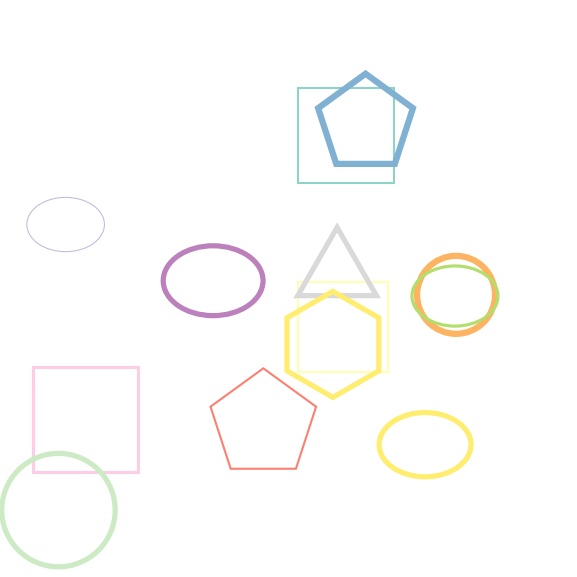[{"shape": "square", "thickness": 1, "radius": 0.41, "center": [0.599, 0.765]}, {"shape": "square", "thickness": 1, "radius": 0.39, "center": [0.594, 0.434]}, {"shape": "oval", "thickness": 0.5, "radius": 0.34, "center": [0.114, 0.61]}, {"shape": "pentagon", "thickness": 1, "radius": 0.48, "center": [0.456, 0.265]}, {"shape": "pentagon", "thickness": 3, "radius": 0.43, "center": [0.633, 0.785]}, {"shape": "circle", "thickness": 3, "radius": 0.34, "center": [0.79, 0.489]}, {"shape": "oval", "thickness": 1.5, "radius": 0.37, "center": [0.788, 0.487]}, {"shape": "square", "thickness": 1.5, "radius": 0.45, "center": [0.148, 0.273]}, {"shape": "triangle", "thickness": 2.5, "radius": 0.39, "center": [0.584, 0.527]}, {"shape": "oval", "thickness": 2.5, "radius": 0.43, "center": [0.369, 0.513]}, {"shape": "circle", "thickness": 2.5, "radius": 0.49, "center": [0.101, 0.116]}, {"shape": "hexagon", "thickness": 2.5, "radius": 0.46, "center": [0.576, 0.403]}, {"shape": "oval", "thickness": 2.5, "radius": 0.4, "center": [0.736, 0.229]}]